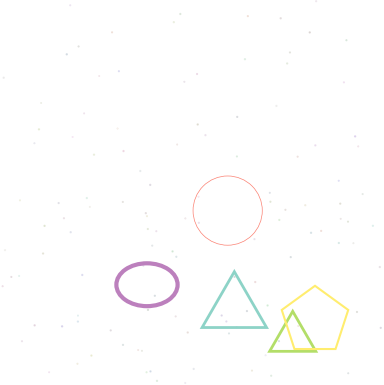[{"shape": "triangle", "thickness": 2, "radius": 0.48, "center": [0.609, 0.198]}, {"shape": "circle", "thickness": 0.5, "radius": 0.45, "center": [0.591, 0.453]}, {"shape": "triangle", "thickness": 2, "radius": 0.35, "center": [0.76, 0.122]}, {"shape": "oval", "thickness": 3, "radius": 0.4, "center": [0.382, 0.26]}, {"shape": "pentagon", "thickness": 1.5, "radius": 0.45, "center": [0.818, 0.167]}]